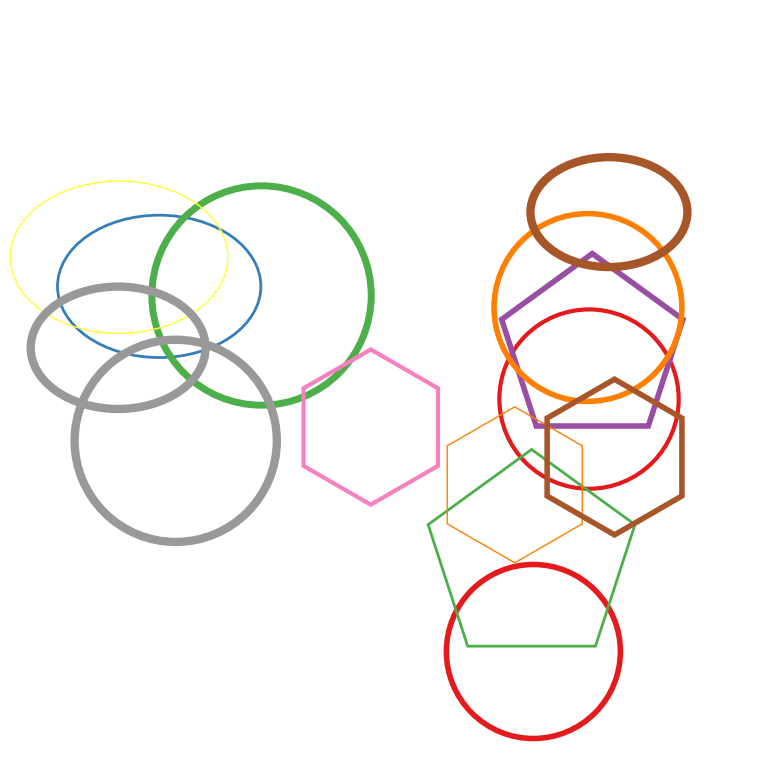[{"shape": "circle", "thickness": 2, "radius": 0.56, "center": [0.693, 0.154]}, {"shape": "circle", "thickness": 1.5, "radius": 0.58, "center": [0.765, 0.482]}, {"shape": "oval", "thickness": 1, "radius": 0.66, "center": [0.207, 0.628]}, {"shape": "circle", "thickness": 2.5, "radius": 0.71, "center": [0.34, 0.616]}, {"shape": "pentagon", "thickness": 1, "radius": 0.71, "center": [0.69, 0.275]}, {"shape": "pentagon", "thickness": 2, "radius": 0.62, "center": [0.769, 0.547]}, {"shape": "hexagon", "thickness": 0.5, "radius": 0.51, "center": [0.669, 0.37]}, {"shape": "circle", "thickness": 2, "radius": 0.61, "center": [0.764, 0.601]}, {"shape": "oval", "thickness": 0.5, "radius": 0.71, "center": [0.155, 0.666]}, {"shape": "oval", "thickness": 3, "radius": 0.51, "center": [0.791, 0.725]}, {"shape": "hexagon", "thickness": 2, "radius": 0.51, "center": [0.798, 0.406]}, {"shape": "hexagon", "thickness": 1.5, "radius": 0.5, "center": [0.481, 0.445]}, {"shape": "circle", "thickness": 3, "radius": 0.66, "center": [0.228, 0.427]}, {"shape": "oval", "thickness": 3, "radius": 0.57, "center": [0.153, 0.548]}]